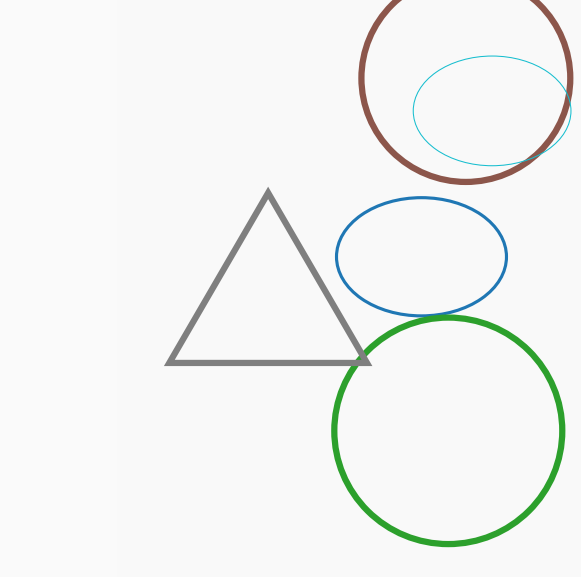[{"shape": "oval", "thickness": 1.5, "radius": 0.73, "center": [0.725, 0.554]}, {"shape": "circle", "thickness": 3, "radius": 0.98, "center": [0.771, 0.253]}, {"shape": "circle", "thickness": 3, "radius": 0.9, "center": [0.801, 0.864]}, {"shape": "triangle", "thickness": 3, "radius": 0.98, "center": [0.461, 0.469]}, {"shape": "oval", "thickness": 0.5, "radius": 0.68, "center": [0.847, 0.807]}]